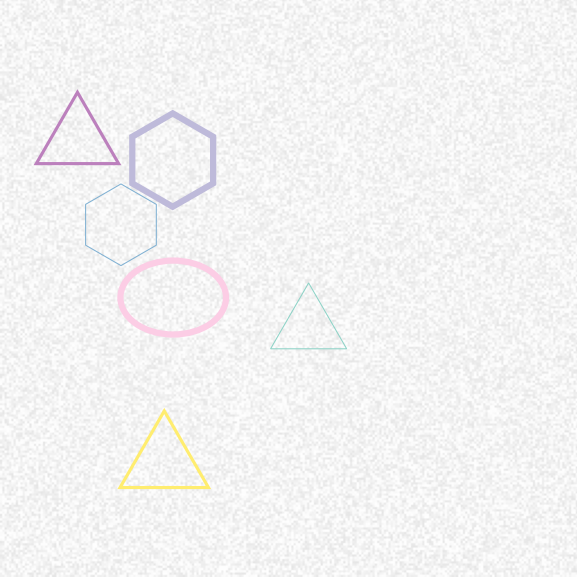[{"shape": "triangle", "thickness": 0.5, "radius": 0.38, "center": [0.534, 0.433]}, {"shape": "hexagon", "thickness": 3, "radius": 0.4, "center": [0.299, 0.722]}, {"shape": "hexagon", "thickness": 0.5, "radius": 0.35, "center": [0.209, 0.61]}, {"shape": "oval", "thickness": 3, "radius": 0.46, "center": [0.3, 0.484]}, {"shape": "triangle", "thickness": 1.5, "radius": 0.41, "center": [0.134, 0.757]}, {"shape": "triangle", "thickness": 1.5, "radius": 0.44, "center": [0.284, 0.199]}]